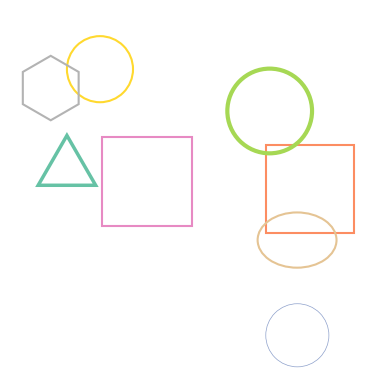[{"shape": "triangle", "thickness": 2.5, "radius": 0.43, "center": [0.174, 0.562]}, {"shape": "square", "thickness": 1.5, "radius": 0.57, "center": [0.805, 0.508]}, {"shape": "circle", "thickness": 0.5, "radius": 0.41, "center": [0.772, 0.129]}, {"shape": "square", "thickness": 1.5, "radius": 0.58, "center": [0.382, 0.528]}, {"shape": "circle", "thickness": 3, "radius": 0.55, "center": [0.7, 0.712]}, {"shape": "circle", "thickness": 1.5, "radius": 0.43, "center": [0.26, 0.82]}, {"shape": "oval", "thickness": 1.5, "radius": 0.51, "center": [0.772, 0.376]}, {"shape": "hexagon", "thickness": 1.5, "radius": 0.42, "center": [0.132, 0.771]}]